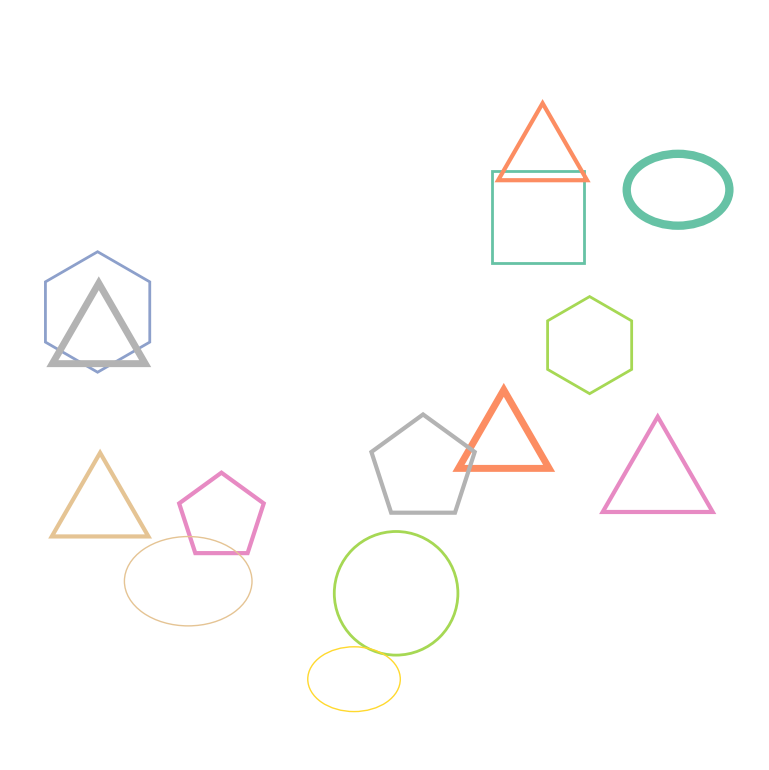[{"shape": "oval", "thickness": 3, "radius": 0.33, "center": [0.881, 0.754]}, {"shape": "square", "thickness": 1, "radius": 0.3, "center": [0.699, 0.718]}, {"shape": "triangle", "thickness": 1.5, "radius": 0.33, "center": [0.705, 0.799]}, {"shape": "triangle", "thickness": 2.5, "radius": 0.34, "center": [0.654, 0.426]}, {"shape": "hexagon", "thickness": 1, "radius": 0.39, "center": [0.127, 0.595]}, {"shape": "pentagon", "thickness": 1.5, "radius": 0.29, "center": [0.288, 0.328]}, {"shape": "triangle", "thickness": 1.5, "radius": 0.41, "center": [0.854, 0.376]}, {"shape": "hexagon", "thickness": 1, "radius": 0.32, "center": [0.766, 0.552]}, {"shape": "circle", "thickness": 1, "radius": 0.4, "center": [0.514, 0.229]}, {"shape": "oval", "thickness": 0.5, "radius": 0.3, "center": [0.46, 0.118]}, {"shape": "triangle", "thickness": 1.5, "radius": 0.36, "center": [0.13, 0.34]}, {"shape": "oval", "thickness": 0.5, "radius": 0.41, "center": [0.244, 0.245]}, {"shape": "pentagon", "thickness": 1.5, "radius": 0.35, "center": [0.549, 0.391]}, {"shape": "triangle", "thickness": 2.5, "radius": 0.35, "center": [0.128, 0.563]}]